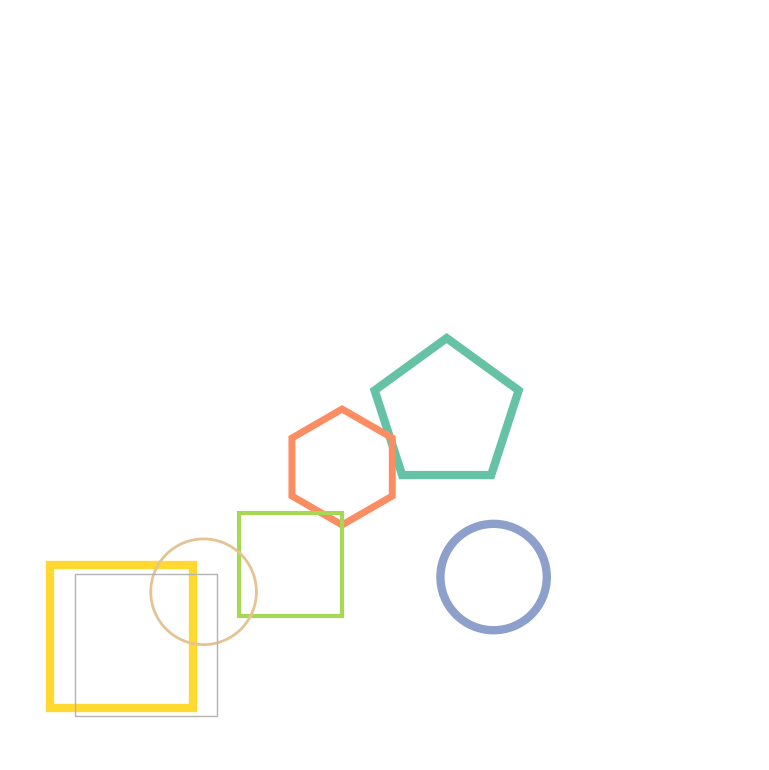[{"shape": "pentagon", "thickness": 3, "radius": 0.49, "center": [0.58, 0.463]}, {"shape": "hexagon", "thickness": 2.5, "radius": 0.38, "center": [0.444, 0.393]}, {"shape": "circle", "thickness": 3, "radius": 0.35, "center": [0.641, 0.251]}, {"shape": "square", "thickness": 1.5, "radius": 0.34, "center": [0.377, 0.267]}, {"shape": "square", "thickness": 3, "radius": 0.46, "center": [0.158, 0.174]}, {"shape": "circle", "thickness": 1, "radius": 0.34, "center": [0.264, 0.231]}, {"shape": "square", "thickness": 0.5, "radius": 0.46, "center": [0.189, 0.162]}]